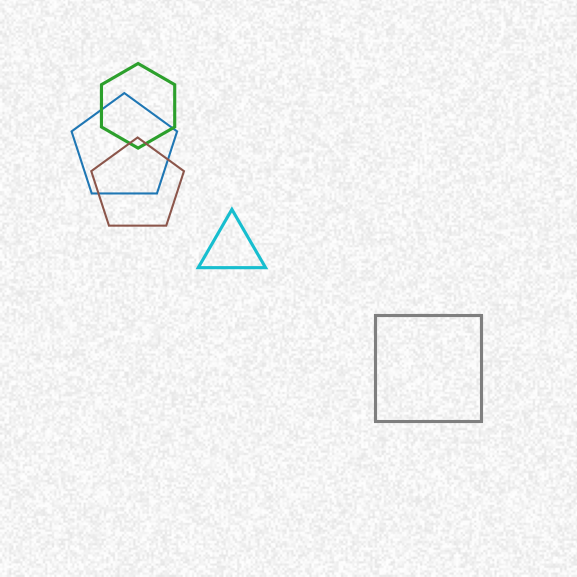[{"shape": "pentagon", "thickness": 1, "radius": 0.48, "center": [0.215, 0.742]}, {"shape": "hexagon", "thickness": 1.5, "radius": 0.37, "center": [0.239, 0.816]}, {"shape": "pentagon", "thickness": 1, "radius": 0.42, "center": [0.238, 0.677]}, {"shape": "square", "thickness": 1.5, "radius": 0.46, "center": [0.741, 0.362]}, {"shape": "triangle", "thickness": 1.5, "radius": 0.34, "center": [0.402, 0.569]}]